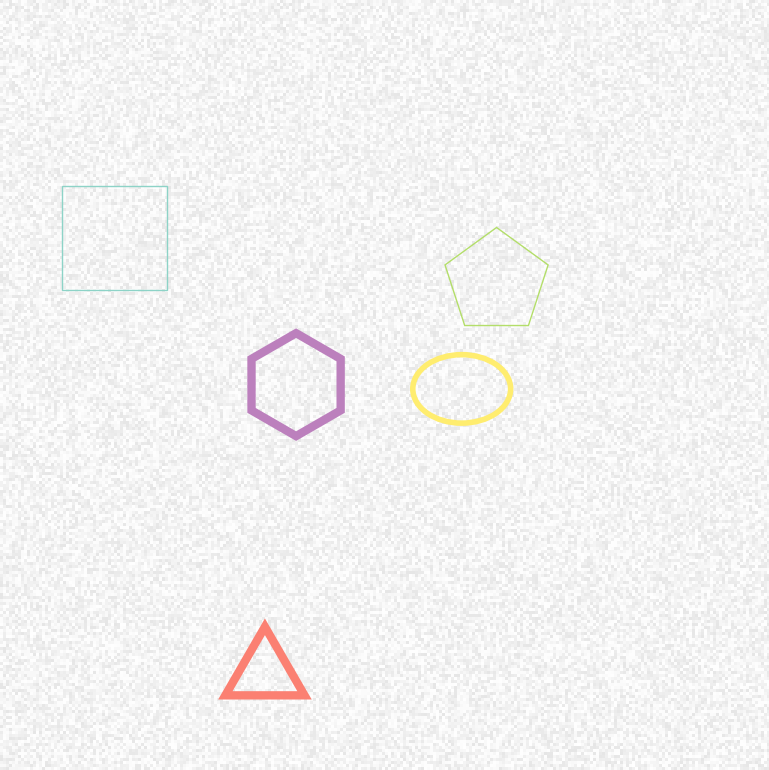[{"shape": "square", "thickness": 0.5, "radius": 0.34, "center": [0.149, 0.691]}, {"shape": "triangle", "thickness": 3, "radius": 0.3, "center": [0.344, 0.127]}, {"shape": "pentagon", "thickness": 0.5, "radius": 0.35, "center": [0.645, 0.634]}, {"shape": "hexagon", "thickness": 3, "radius": 0.33, "center": [0.385, 0.5]}, {"shape": "oval", "thickness": 2, "radius": 0.32, "center": [0.6, 0.495]}]